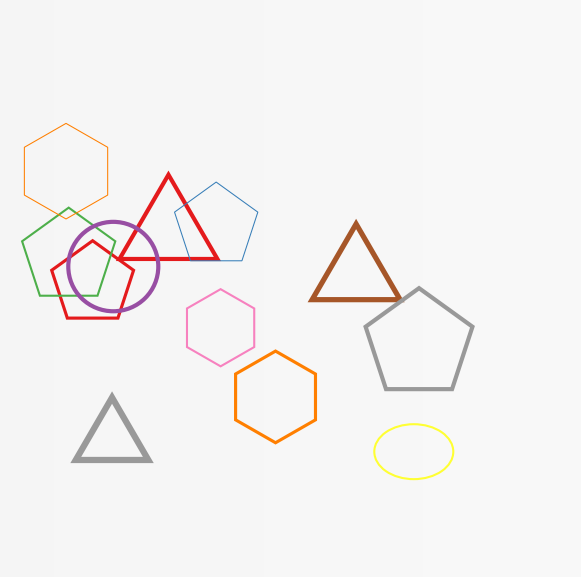[{"shape": "triangle", "thickness": 2, "radius": 0.49, "center": [0.29, 0.599]}, {"shape": "pentagon", "thickness": 1.5, "radius": 0.37, "center": [0.159, 0.508]}, {"shape": "pentagon", "thickness": 0.5, "radius": 0.38, "center": [0.372, 0.609]}, {"shape": "pentagon", "thickness": 1, "radius": 0.42, "center": [0.118, 0.555]}, {"shape": "circle", "thickness": 2, "radius": 0.39, "center": [0.195, 0.538]}, {"shape": "hexagon", "thickness": 0.5, "radius": 0.41, "center": [0.114, 0.703]}, {"shape": "hexagon", "thickness": 1.5, "radius": 0.4, "center": [0.474, 0.312]}, {"shape": "oval", "thickness": 1, "radius": 0.34, "center": [0.712, 0.217]}, {"shape": "triangle", "thickness": 2.5, "radius": 0.44, "center": [0.613, 0.524]}, {"shape": "hexagon", "thickness": 1, "radius": 0.33, "center": [0.38, 0.432]}, {"shape": "pentagon", "thickness": 2, "radius": 0.48, "center": [0.721, 0.403]}, {"shape": "triangle", "thickness": 3, "radius": 0.36, "center": [0.193, 0.239]}]